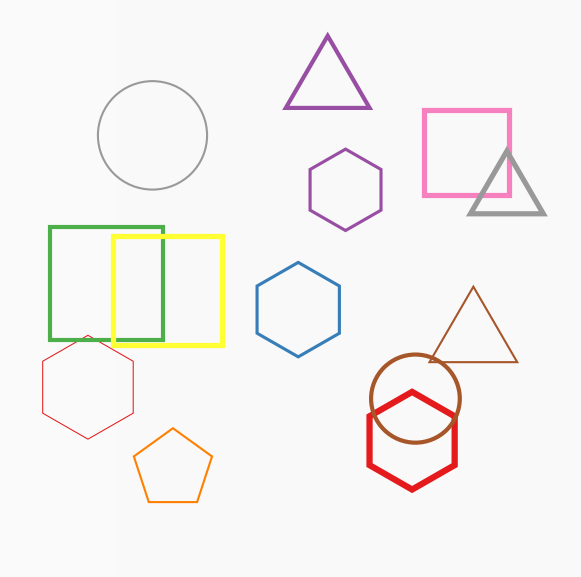[{"shape": "hexagon", "thickness": 3, "radius": 0.42, "center": [0.709, 0.236]}, {"shape": "hexagon", "thickness": 0.5, "radius": 0.45, "center": [0.151, 0.329]}, {"shape": "hexagon", "thickness": 1.5, "radius": 0.41, "center": [0.513, 0.463]}, {"shape": "square", "thickness": 2, "radius": 0.49, "center": [0.183, 0.508]}, {"shape": "triangle", "thickness": 2, "radius": 0.42, "center": [0.564, 0.854]}, {"shape": "hexagon", "thickness": 1.5, "radius": 0.35, "center": [0.594, 0.67]}, {"shape": "pentagon", "thickness": 1, "radius": 0.35, "center": [0.298, 0.187]}, {"shape": "square", "thickness": 2.5, "radius": 0.47, "center": [0.288, 0.496]}, {"shape": "triangle", "thickness": 1, "radius": 0.44, "center": [0.814, 0.416]}, {"shape": "circle", "thickness": 2, "radius": 0.38, "center": [0.715, 0.309]}, {"shape": "square", "thickness": 2.5, "radius": 0.37, "center": [0.802, 0.736]}, {"shape": "triangle", "thickness": 2.5, "radius": 0.36, "center": [0.872, 0.665]}, {"shape": "circle", "thickness": 1, "radius": 0.47, "center": [0.262, 0.765]}]